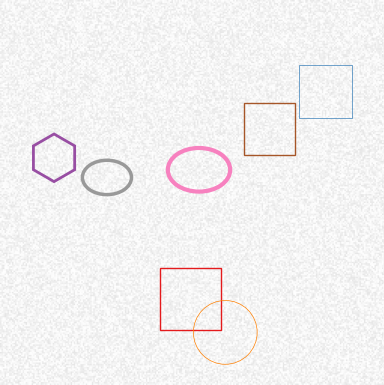[{"shape": "square", "thickness": 1, "radius": 0.4, "center": [0.495, 0.222]}, {"shape": "square", "thickness": 0.5, "radius": 0.34, "center": [0.846, 0.763]}, {"shape": "hexagon", "thickness": 2, "radius": 0.31, "center": [0.14, 0.59]}, {"shape": "circle", "thickness": 0.5, "radius": 0.41, "center": [0.585, 0.137]}, {"shape": "square", "thickness": 1, "radius": 0.34, "center": [0.7, 0.664]}, {"shape": "oval", "thickness": 3, "radius": 0.4, "center": [0.517, 0.559]}, {"shape": "oval", "thickness": 2.5, "radius": 0.32, "center": [0.278, 0.539]}]